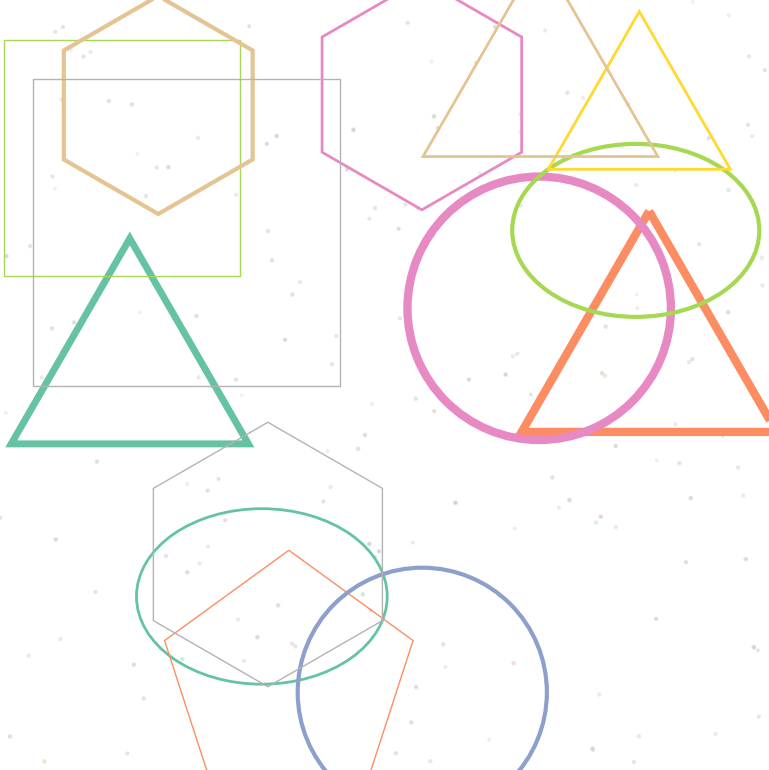[{"shape": "triangle", "thickness": 2.5, "radius": 0.89, "center": [0.169, 0.512]}, {"shape": "oval", "thickness": 1, "radius": 0.81, "center": [0.34, 0.225]}, {"shape": "triangle", "thickness": 3, "radius": 0.96, "center": [0.843, 0.535]}, {"shape": "pentagon", "thickness": 0.5, "radius": 0.85, "center": [0.375, 0.116]}, {"shape": "circle", "thickness": 1.5, "radius": 0.81, "center": [0.548, 0.101]}, {"shape": "circle", "thickness": 3, "radius": 0.86, "center": [0.7, 0.6]}, {"shape": "hexagon", "thickness": 1, "radius": 0.75, "center": [0.548, 0.877]}, {"shape": "oval", "thickness": 1.5, "radius": 0.8, "center": [0.826, 0.701]}, {"shape": "square", "thickness": 0.5, "radius": 0.77, "center": [0.159, 0.794]}, {"shape": "triangle", "thickness": 1, "radius": 0.68, "center": [0.83, 0.848]}, {"shape": "triangle", "thickness": 1, "radius": 0.88, "center": [0.702, 0.885]}, {"shape": "hexagon", "thickness": 1.5, "radius": 0.71, "center": [0.206, 0.864]}, {"shape": "square", "thickness": 0.5, "radius": 1.0, "center": [0.242, 0.698]}, {"shape": "hexagon", "thickness": 0.5, "radius": 0.86, "center": [0.348, 0.28]}]